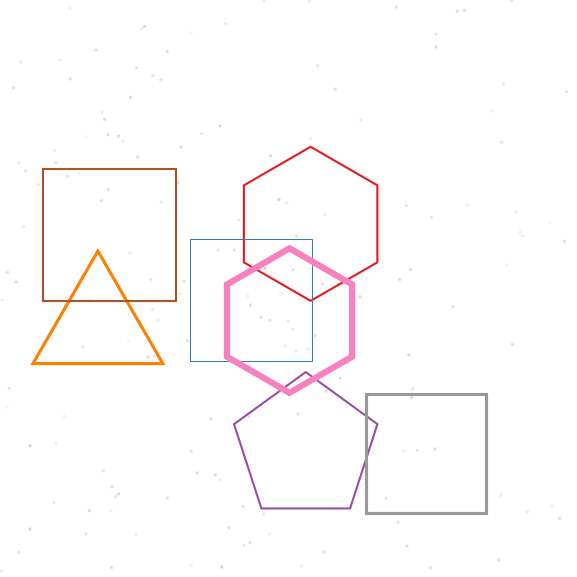[{"shape": "hexagon", "thickness": 1, "radius": 0.67, "center": [0.538, 0.612]}, {"shape": "square", "thickness": 0.5, "radius": 0.53, "center": [0.435, 0.48]}, {"shape": "pentagon", "thickness": 1, "radius": 0.65, "center": [0.529, 0.224]}, {"shape": "triangle", "thickness": 1.5, "radius": 0.65, "center": [0.169, 0.434]}, {"shape": "square", "thickness": 1, "radius": 0.57, "center": [0.189, 0.592]}, {"shape": "hexagon", "thickness": 3, "radius": 0.63, "center": [0.501, 0.444]}, {"shape": "square", "thickness": 1.5, "radius": 0.52, "center": [0.738, 0.214]}]